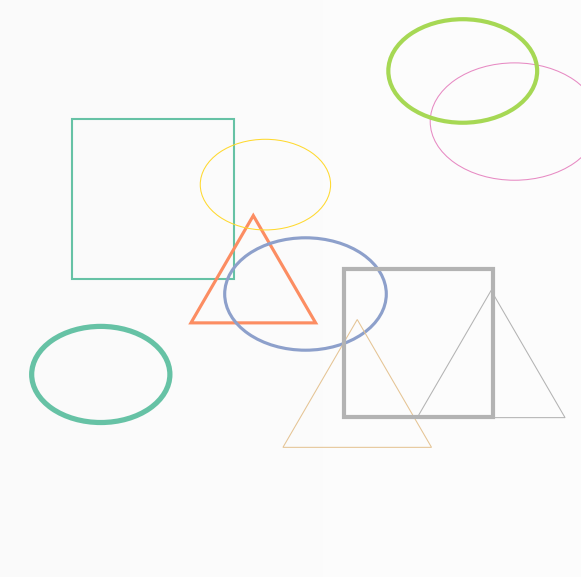[{"shape": "square", "thickness": 1, "radius": 0.69, "center": [0.263, 0.655]}, {"shape": "oval", "thickness": 2.5, "radius": 0.59, "center": [0.173, 0.351]}, {"shape": "triangle", "thickness": 1.5, "radius": 0.62, "center": [0.436, 0.502]}, {"shape": "oval", "thickness": 1.5, "radius": 0.7, "center": [0.526, 0.49]}, {"shape": "oval", "thickness": 0.5, "radius": 0.73, "center": [0.885, 0.789]}, {"shape": "oval", "thickness": 2, "radius": 0.64, "center": [0.796, 0.876]}, {"shape": "oval", "thickness": 0.5, "radius": 0.56, "center": [0.457, 0.679]}, {"shape": "triangle", "thickness": 0.5, "radius": 0.74, "center": [0.615, 0.298]}, {"shape": "square", "thickness": 2, "radius": 0.64, "center": [0.719, 0.405]}, {"shape": "triangle", "thickness": 0.5, "radius": 0.73, "center": [0.845, 0.349]}]